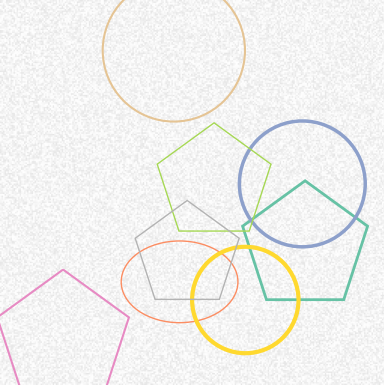[{"shape": "pentagon", "thickness": 2, "radius": 0.85, "center": [0.792, 0.36]}, {"shape": "oval", "thickness": 1, "radius": 0.76, "center": [0.466, 0.268]}, {"shape": "circle", "thickness": 2.5, "radius": 0.82, "center": [0.785, 0.522]}, {"shape": "pentagon", "thickness": 1.5, "radius": 0.9, "center": [0.164, 0.12]}, {"shape": "pentagon", "thickness": 1, "radius": 0.78, "center": [0.556, 0.526]}, {"shape": "circle", "thickness": 3, "radius": 0.69, "center": [0.637, 0.221]}, {"shape": "circle", "thickness": 1.5, "radius": 0.92, "center": [0.452, 0.869]}, {"shape": "pentagon", "thickness": 1, "radius": 0.71, "center": [0.486, 0.337]}]